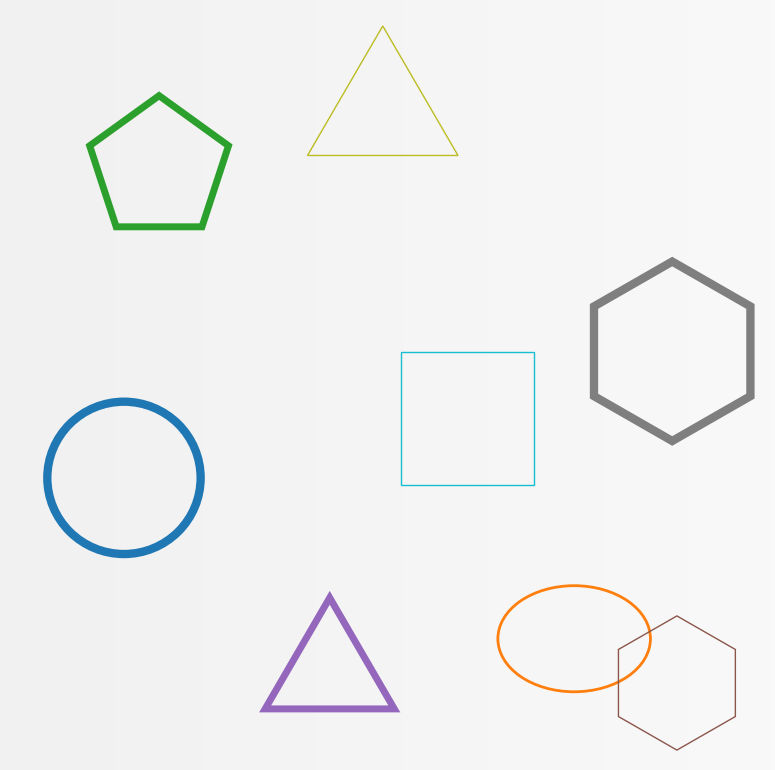[{"shape": "circle", "thickness": 3, "radius": 0.49, "center": [0.16, 0.379]}, {"shape": "oval", "thickness": 1, "radius": 0.49, "center": [0.741, 0.17]}, {"shape": "pentagon", "thickness": 2.5, "radius": 0.47, "center": [0.205, 0.782]}, {"shape": "triangle", "thickness": 2.5, "radius": 0.48, "center": [0.425, 0.127]}, {"shape": "hexagon", "thickness": 0.5, "radius": 0.44, "center": [0.873, 0.113]}, {"shape": "hexagon", "thickness": 3, "radius": 0.58, "center": [0.867, 0.544]}, {"shape": "triangle", "thickness": 0.5, "radius": 0.56, "center": [0.494, 0.854]}, {"shape": "square", "thickness": 0.5, "radius": 0.43, "center": [0.604, 0.456]}]